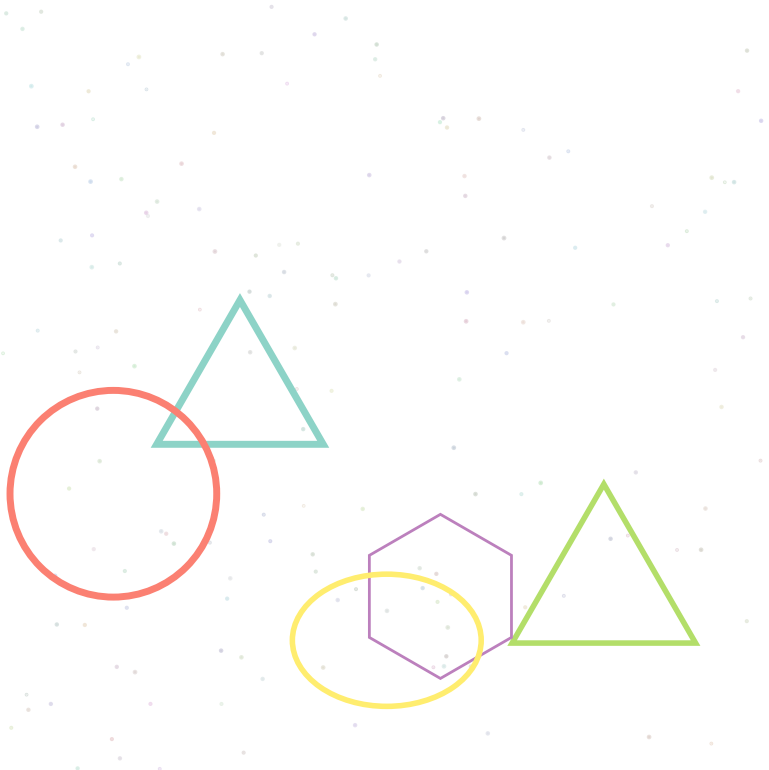[{"shape": "triangle", "thickness": 2.5, "radius": 0.62, "center": [0.312, 0.485]}, {"shape": "circle", "thickness": 2.5, "radius": 0.67, "center": [0.147, 0.359]}, {"shape": "triangle", "thickness": 2, "radius": 0.69, "center": [0.784, 0.234]}, {"shape": "hexagon", "thickness": 1, "radius": 0.53, "center": [0.572, 0.225]}, {"shape": "oval", "thickness": 2, "radius": 0.61, "center": [0.502, 0.168]}]